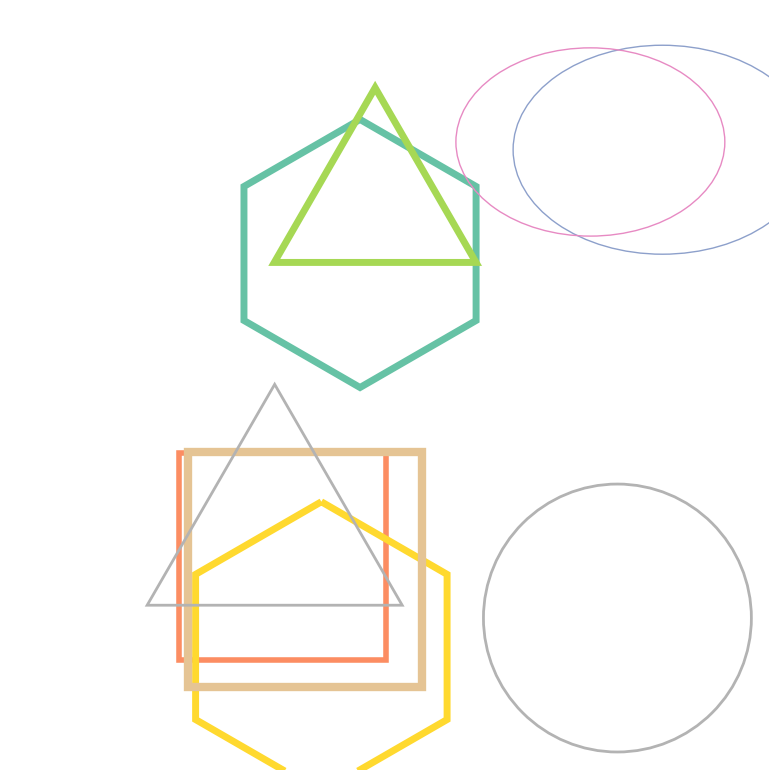[{"shape": "hexagon", "thickness": 2.5, "radius": 0.87, "center": [0.468, 0.671]}, {"shape": "square", "thickness": 2, "radius": 0.67, "center": [0.367, 0.277]}, {"shape": "oval", "thickness": 0.5, "radius": 0.97, "center": [0.86, 0.806]}, {"shape": "oval", "thickness": 0.5, "radius": 0.87, "center": [0.767, 0.816]}, {"shape": "triangle", "thickness": 2.5, "radius": 0.76, "center": [0.487, 0.735]}, {"shape": "hexagon", "thickness": 2.5, "radius": 0.94, "center": [0.417, 0.16]}, {"shape": "square", "thickness": 3, "radius": 0.76, "center": [0.396, 0.261]}, {"shape": "triangle", "thickness": 1, "radius": 0.96, "center": [0.357, 0.31]}, {"shape": "circle", "thickness": 1, "radius": 0.87, "center": [0.802, 0.197]}]